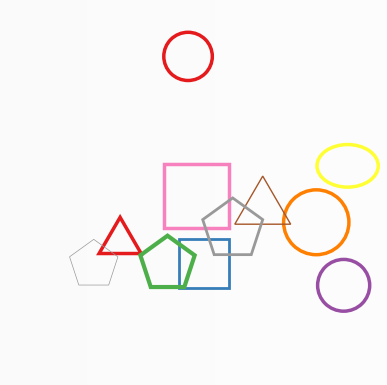[{"shape": "triangle", "thickness": 2.5, "radius": 0.31, "center": [0.31, 0.373]}, {"shape": "circle", "thickness": 2.5, "radius": 0.31, "center": [0.485, 0.854]}, {"shape": "square", "thickness": 2, "radius": 0.32, "center": [0.527, 0.316]}, {"shape": "pentagon", "thickness": 3, "radius": 0.37, "center": [0.432, 0.314]}, {"shape": "circle", "thickness": 2.5, "radius": 0.34, "center": [0.887, 0.259]}, {"shape": "circle", "thickness": 2.5, "radius": 0.42, "center": [0.816, 0.423]}, {"shape": "oval", "thickness": 2.5, "radius": 0.4, "center": [0.897, 0.569]}, {"shape": "triangle", "thickness": 1, "radius": 0.42, "center": [0.678, 0.459]}, {"shape": "square", "thickness": 2.5, "radius": 0.42, "center": [0.507, 0.49]}, {"shape": "pentagon", "thickness": 2, "radius": 0.41, "center": [0.601, 0.404]}, {"shape": "pentagon", "thickness": 0.5, "radius": 0.33, "center": [0.242, 0.313]}]